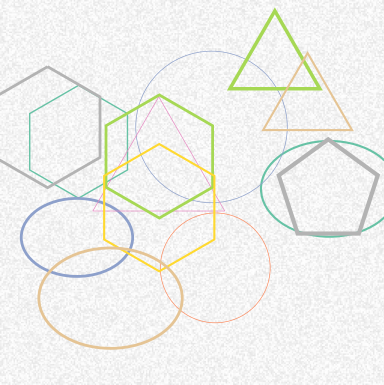[{"shape": "hexagon", "thickness": 1, "radius": 0.73, "center": [0.204, 0.632]}, {"shape": "oval", "thickness": 1.5, "radius": 0.89, "center": [0.856, 0.509]}, {"shape": "circle", "thickness": 0.5, "radius": 0.71, "center": [0.559, 0.304]}, {"shape": "circle", "thickness": 0.5, "radius": 0.98, "center": [0.549, 0.67]}, {"shape": "oval", "thickness": 2, "radius": 0.72, "center": [0.2, 0.383]}, {"shape": "triangle", "thickness": 0.5, "radius": 0.99, "center": [0.412, 0.551]}, {"shape": "hexagon", "thickness": 2, "radius": 0.8, "center": [0.414, 0.594]}, {"shape": "triangle", "thickness": 2.5, "radius": 0.67, "center": [0.714, 0.837]}, {"shape": "hexagon", "thickness": 1.5, "radius": 0.83, "center": [0.414, 0.461]}, {"shape": "oval", "thickness": 2, "radius": 0.93, "center": [0.287, 0.226]}, {"shape": "triangle", "thickness": 1.5, "radius": 0.67, "center": [0.799, 0.729]}, {"shape": "hexagon", "thickness": 2, "radius": 0.79, "center": [0.124, 0.67]}, {"shape": "pentagon", "thickness": 3, "radius": 0.68, "center": [0.853, 0.503]}]